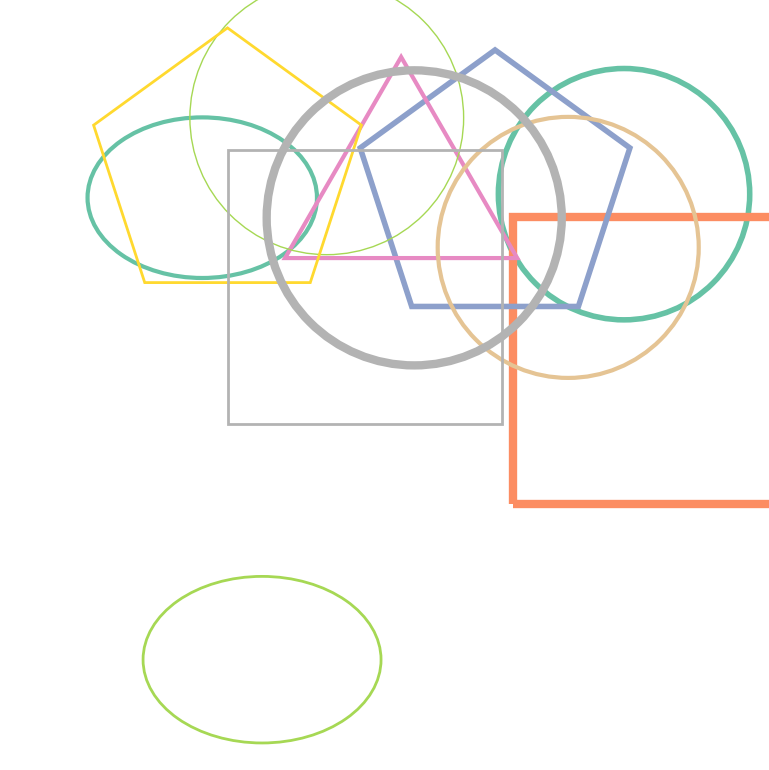[{"shape": "circle", "thickness": 2, "radius": 0.82, "center": [0.81, 0.748]}, {"shape": "oval", "thickness": 1.5, "radius": 0.74, "center": [0.263, 0.743]}, {"shape": "square", "thickness": 3, "radius": 0.93, "center": [0.852, 0.532]}, {"shape": "pentagon", "thickness": 2, "radius": 0.92, "center": [0.643, 0.751]}, {"shape": "triangle", "thickness": 1.5, "radius": 0.87, "center": [0.521, 0.752]}, {"shape": "oval", "thickness": 1, "radius": 0.77, "center": [0.34, 0.143]}, {"shape": "circle", "thickness": 0.5, "radius": 0.89, "center": [0.424, 0.847]}, {"shape": "pentagon", "thickness": 1, "radius": 0.91, "center": [0.295, 0.781]}, {"shape": "circle", "thickness": 1.5, "radius": 0.85, "center": [0.738, 0.679]}, {"shape": "square", "thickness": 1, "radius": 0.89, "center": [0.474, 0.627]}, {"shape": "circle", "thickness": 3, "radius": 0.96, "center": [0.538, 0.717]}]